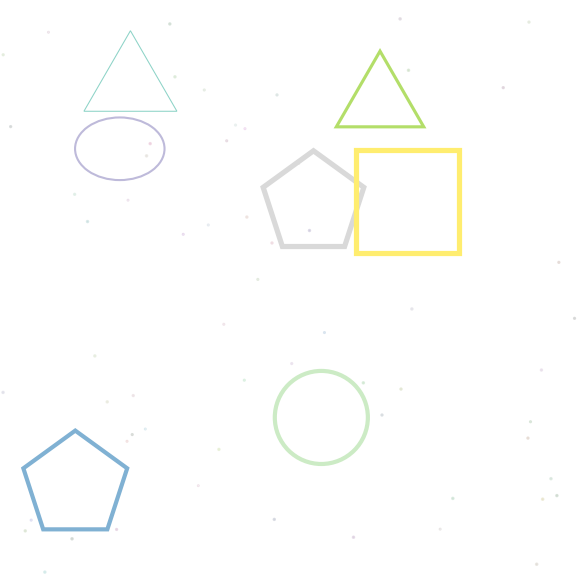[{"shape": "triangle", "thickness": 0.5, "radius": 0.46, "center": [0.226, 0.853]}, {"shape": "oval", "thickness": 1, "radius": 0.39, "center": [0.207, 0.742]}, {"shape": "pentagon", "thickness": 2, "radius": 0.47, "center": [0.13, 0.159]}, {"shape": "triangle", "thickness": 1.5, "radius": 0.44, "center": [0.658, 0.823]}, {"shape": "pentagon", "thickness": 2.5, "radius": 0.46, "center": [0.543, 0.646]}, {"shape": "circle", "thickness": 2, "radius": 0.4, "center": [0.556, 0.276]}, {"shape": "square", "thickness": 2.5, "radius": 0.45, "center": [0.706, 0.651]}]